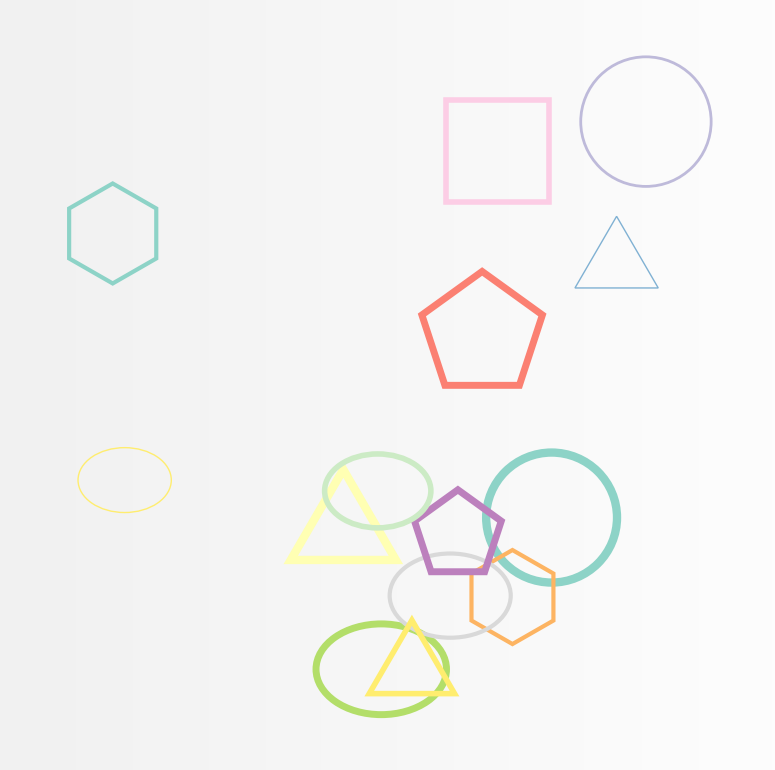[{"shape": "circle", "thickness": 3, "radius": 0.42, "center": [0.712, 0.328]}, {"shape": "hexagon", "thickness": 1.5, "radius": 0.32, "center": [0.145, 0.697]}, {"shape": "triangle", "thickness": 3, "radius": 0.39, "center": [0.443, 0.312]}, {"shape": "circle", "thickness": 1, "radius": 0.42, "center": [0.833, 0.842]}, {"shape": "pentagon", "thickness": 2.5, "radius": 0.41, "center": [0.622, 0.566]}, {"shape": "triangle", "thickness": 0.5, "radius": 0.31, "center": [0.796, 0.657]}, {"shape": "hexagon", "thickness": 1.5, "radius": 0.31, "center": [0.661, 0.225]}, {"shape": "oval", "thickness": 2.5, "radius": 0.42, "center": [0.492, 0.131]}, {"shape": "square", "thickness": 2, "radius": 0.33, "center": [0.642, 0.804]}, {"shape": "oval", "thickness": 1.5, "radius": 0.39, "center": [0.581, 0.226]}, {"shape": "pentagon", "thickness": 2.5, "radius": 0.29, "center": [0.591, 0.305]}, {"shape": "oval", "thickness": 2, "radius": 0.34, "center": [0.487, 0.362]}, {"shape": "triangle", "thickness": 2, "radius": 0.32, "center": [0.531, 0.131]}, {"shape": "oval", "thickness": 0.5, "radius": 0.3, "center": [0.161, 0.377]}]